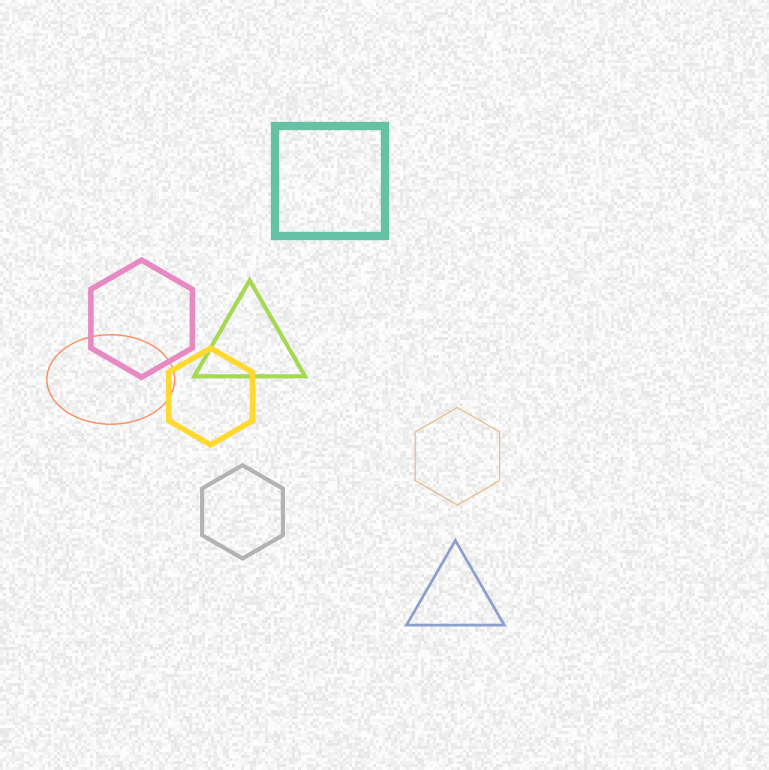[{"shape": "square", "thickness": 3, "radius": 0.36, "center": [0.428, 0.764]}, {"shape": "oval", "thickness": 0.5, "radius": 0.41, "center": [0.144, 0.507]}, {"shape": "triangle", "thickness": 1, "radius": 0.37, "center": [0.591, 0.225]}, {"shape": "hexagon", "thickness": 2, "radius": 0.38, "center": [0.184, 0.586]}, {"shape": "triangle", "thickness": 1.5, "radius": 0.42, "center": [0.324, 0.553]}, {"shape": "hexagon", "thickness": 2, "radius": 0.31, "center": [0.274, 0.485]}, {"shape": "hexagon", "thickness": 0.5, "radius": 0.32, "center": [0.594, 0.407]}, {"shape": "hexagon", "thickness": 1.5, "radius": 0.3, "center": [0.315, 0.335]}]